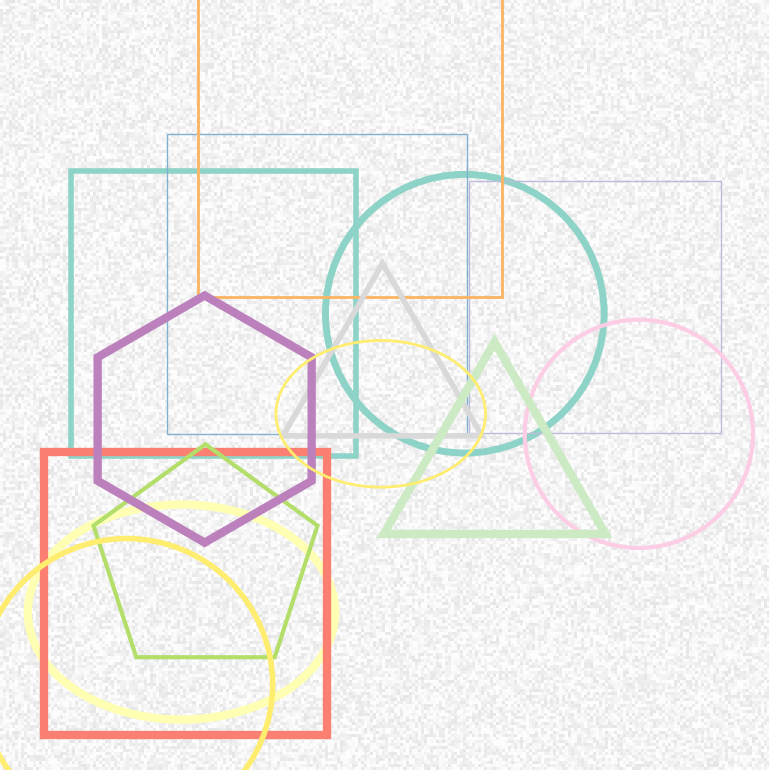[{"shape": "square", "thickness": 2, "radius": 0.93, "center": [0.277, 0.593]}, {"shape": "circle", "thickness": 2.5, "radius": 0.9, "center": [0.604, 0.593]}, {"shape": "oval", "thickness": 3, "radius": 1.0, "center": [0.236, 0.205]}, {"shape": "square", "thickness": 0.5, "radius": 0.82, "center": [0.772, 0.601]}, {"shape": "square", "thickness": 3, "radius": 0.92, "center": [0.24, 0.23]}, {"shape": "square", "thickness": 0.5, "radius": 0.97, "center": [0.412, 0.631]}, {"shape": "square", "thickness": 1, "radius": 0.99, "center": [0.455, 0.812]}, {"shape": "pentagon", "thickness": 1.5, "radius": 0.76, "center": [0.267, 0.27]}, {"shape": "circle", "thickness": 1.5, "radius": 0.74, "center": [0.83, 0.437]}, {"shape": "triangle", "thickness": 2, "radius": 0.75, "center": [0.497, 0.509]}, {"shape": "hexagon", "thickness": 3, "radius": 0.8, "center": [0.266, 0.456]}, {"shape": "triangle", "thickness": 3, "radius": 0.83, "center": [0.642, 0.39]}, {"shape": "oval", "thickness": 1, "radius": 0.68, "center": [0.494, 0.463]}, {"shape": "circle", "thickness": 2, "radius": 0.95, "center": [0.165, 0.111]}]